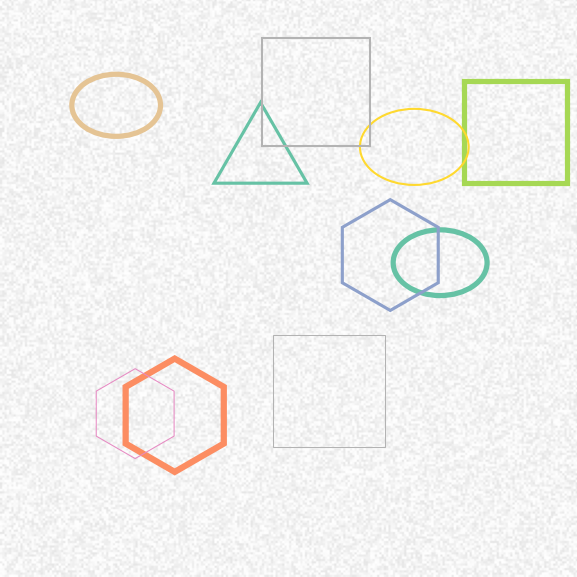[{"shape": "triangle", "thickness": 1.5, "radius": 0.47, "center": [0.451, 0.728]}, {"shape": "oval", "thickness": 2.5, "radius": 0.41, "center": [0.762, 0.544]}, {"shape": "hexagon", "thickness": 3, "radius": 0.49, "center": [0.303, 0.28]}, {"shape": "hexagon", "thickness": 1.5, "radius": 0.48, "center": [0.676, 0.558]}, {"shape": "hexagon", "thickness": 0.5, "radius": 0.39, "center": [0.234, 0.283]}, {"shape": "square", "thickness": 2.5, "radius": 0.44, "center": [0.892, 0.77]}, {"shape": "oval", "thickness": 1, "radius": 0.47, "center": [0.717, 0.745]}, {"shape": "oval", "thickness": 2.5, "radius": 0.38, "center": [0.201, 0.817]}, {"shape": "square", "thickness": 1, "radius": 0.47, "center": [0.547, 0.84]}, {"shape": "square", "thickness": 0.5, "radius": 0.49, "center": [0.57, 0.321]}]